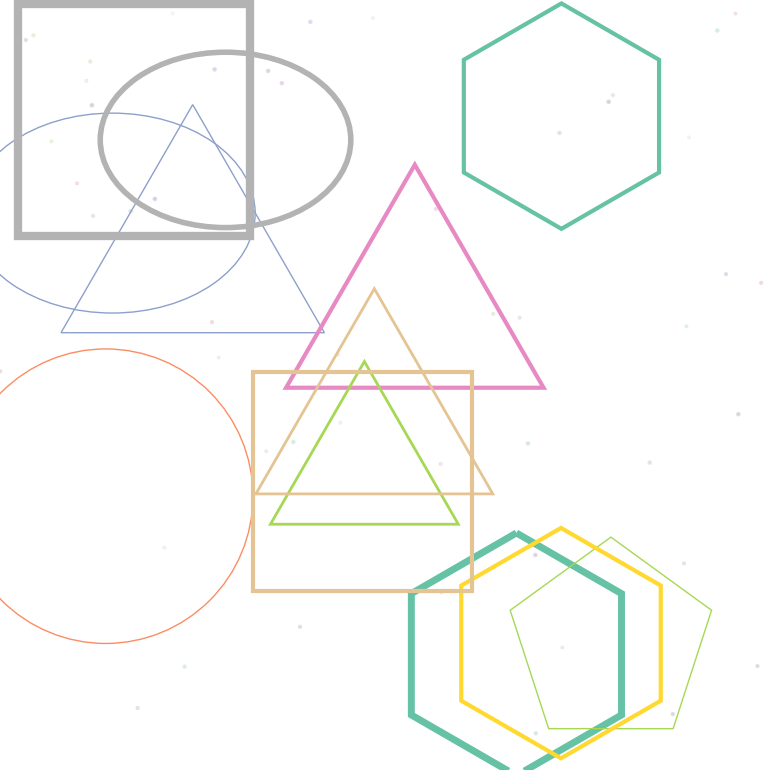[{"shape": "hexagon", "thickness": 1.5, "radius": 0.73, "center": [0.729, 0.849]}, {"shape": "hexagon", "thickness": 2.5, "radius": 0.79, "center": [0.671, 0.15]}, {"shape": "circle", "thickness": 0.5, "radius": 0.96, "center": [0.137, 0.356]}, {"shape": "triangle", "thickness": 0.5, "radius": 0.99, "center": [0.25, 0.667]}, {"shape": "oval", "thickness": 0.5, "radius": 0.93, "center": [0.146, 0.723]}, {"shape": "triangle", "thickness": 1.5, "radius": 0.97, "center": [0.539, 0.593]}, {"shape": "pentagon", "thickness": 0.5, "radius": 0.69, "center": [0.793, 0.165]}, {"shape": "triangle", "thickness": 1, "radius": 0.7, "center": [0.473, 0.39]}, {"shape": "hexagon", "thickness": 1.5, "radius": 0.75, "center": [0.729, 0.165]}, {"shape": "triangle", "thickness": 1, "radius": 0.89, "center": [0.486, 0.447]}, {"shape": "square", "thickness": 1.5, "radius": 0.71, "center": [0.471, 0.375]}, {"shape": "square", "thickness": 3, "radius": 0.75, "center": [0.174, 0.844]}, {"shape": "oval", "thickness": 2, "radius": 0.81, "center": [0.293, 0.818]}]